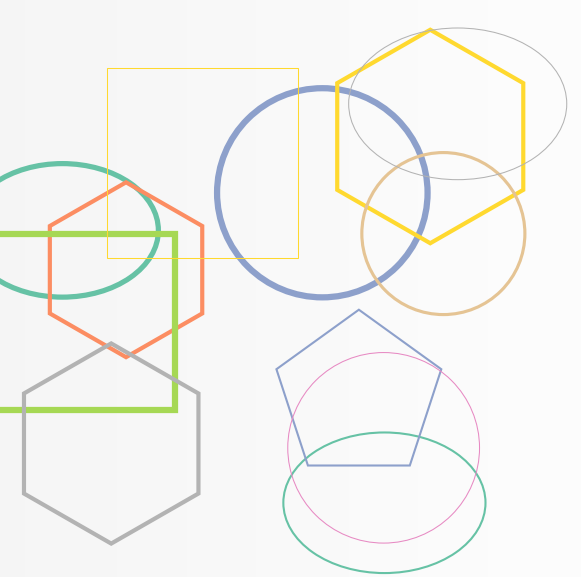[{"shape": "oval", "thickness": 2.5, "radius": 0.83, "center": [0.107, 0.6]}, {"shape": "oval", "thickness": 1, "radius": 0.87, "center": [0.661, 0.129]}, {"shape": "hexagon", "thickness": 2, "radius": 0.76, "center": [0.217, 0.532]}, {"shape": "pentagon", "thickness": 1, "radius": 0.75, "center": [0.617, 0.314]}, {"shape": "circle", "thickness": 3, "radius": 0.91, "center": [0.555, 0.665]}, {"shape": "circle", "thickness": 0.5, "radius": 0.82, "center": [0.66, 0.224]}, {"shape": "square", "thickness": 3, "radius": 0.76, "center": [0.15, 0.441]}, {"shape": "hexagon", "thickness": 2, "radius": 0.92, "center": [0.74, 0.763]}, {"shape": "square", "thickness": 0.5, "radius": 0.82, "center": [0.348, 0.717]}, {"shape": "circle", "thickness": 1.5, "radius": 0.7, "center": [0.763, 0.595]}, {"shape": "hexagon", "thickness": 2, "radius": 0.87, "center": [0.191, 0.231]}, {"shape": "oval", "thickness": 0.5, "radius": 0.94, "center": [0.787, 0.819]}]